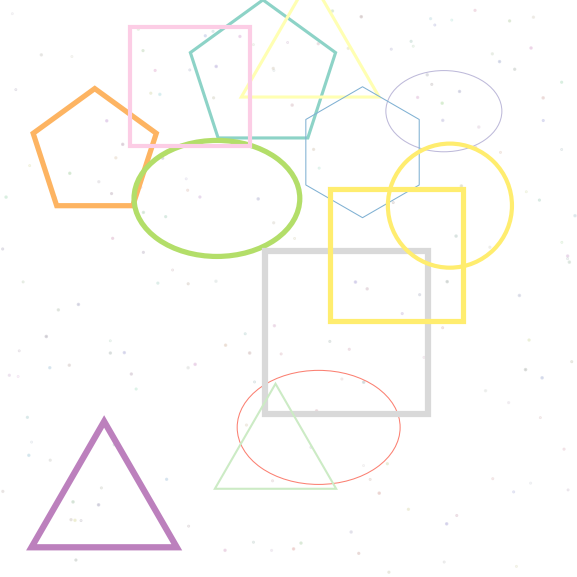[{"shape": "pentagon", "thickness": 1.5, "radius": 0.66, "center": [0.455, 0.867]}, {"shape": "triangle", "thickness": 1.5, "radius": 0.69, "center": [0.537, 0.9]}, {"shape": "oval", "thickness": 0.5, "radius": 0.5, "center": [0.769, 0.807]}, {"shape": "oval", "thickness": 0.5, "radius": 0.71, "center": [0.552, 0.259]}, {"shape": "hexagon", "thickness": 0.5, "radius": 0.57, "center": [0.628, 0.736]}, {"shape": "pentagon", "thickness": 2.5, "radius": 0.56, "center": [0.164, 0.734]}, {"shape": "oval", "thickness": 2.5, "radius": 0.72, "center": [0.376, 0.656]}, {"shape": "square", "thickness": 2, "radius": 0.52, "center": [0.329, 0.849]}, {"shape": "square", "thickness": 3, "radius": 0.71, "center": [0.599, 0.423]}, {"shape": "triangle", "thickness": 3, "radius": 0.73, "center": [0.18, 0.124]}, {"shape": "triangle", "thickness": 1, "radius": 0.61, "center": [0.477, 0.213]}, {"shape": "square", "thickness": 2.5, "radius": 0.57, "center": [0.686, 0.557]}, {"shape": "circle", "thickness": 2, "radius": 0.54, "center": [0.779, 0.643]}]